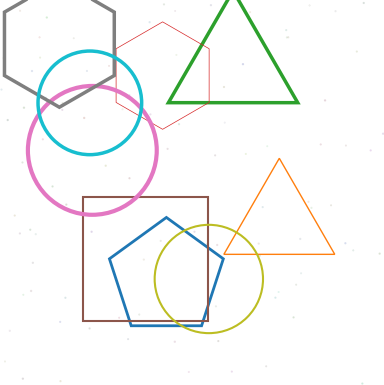[{"shape": "pentagon", "thickness": 2, "radius": 0.78, "center": [0.432, 0.28]}, {"shape": "triangle", "thickness": 1, "radius": 0.83, "center": [0.725, 0.423]}, {"shape": "triangle", "thickness": 2.5, "radius": 0.97, "center": [0.605, 0.83]}, {"shape": "hexagon", "thickness": 0.5, "radius": 0.7, "center": [0.422, 0.804]}, {"shape": "square", "thickness": 1.5, "radius": 0.81, "center": [0.378, 0.328]}, {"shape": "circle", "thickness": 3, "radius": 0.84, "center": [0.24, 0.609]}, {"shape": "hexagon", "thickness": 2.5, "radius": 0.82, "center": [0.154, 0.886]}, {"shape": "circle", "thickness": 1.5, "radius": 0.7, "center": [0.542, 0.275]}, {"shape": "circle", "thickness": 2.5, "radius": 0.67, "center": [0.233, 0.733]}]